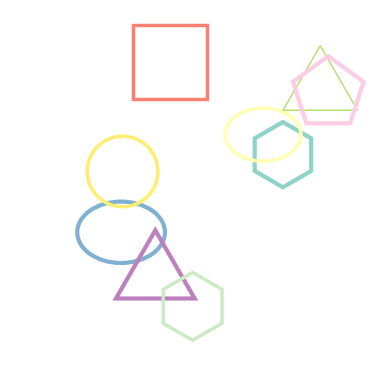[{"shape": "hexagon", "thickness": 3, "radius": 0.42, "center": [0.735, 0.598]}, {"shape": "oval", "thickness": 2.5, "radius": 0.49, "center": [0.683, 0.65]}, {"shape": "square", "thickness": 2.5, "radius": 0.48, "center": [0.442, 0.839]}, {"shape": "oval", "thickness": 3, "radius": 0.57, "center": [0.315, 0.397]}, {"shape": "triangle", "thickness": 1, "radius": 0.56, "center": [0.832, 0.77]}, {"shape": "pentagon", "thickness": 3, "radius": 0.48, "center": [0.853, 0.758]}, {"shape": "triangle", "thickness": 3, "radius": 0.59, "center": [0.403, 0.284]}, {"shape": "hexagon", "thickness": 2.5, "radius": 0.44, "center": [0.5, 0.204]}, {"shape": "circle", "thickness": 2.5, "radius": 0.46, "center": [0.318, 0.555]}]